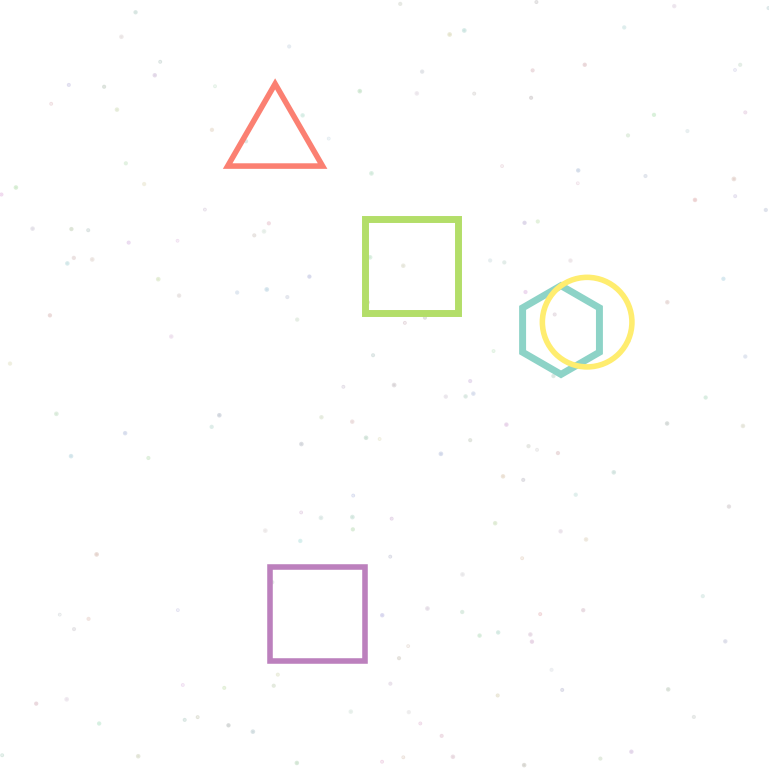[{"shape": "hexagon", "thickness": 2.5, "radius": 0.29, "center": [0.729, 0.571]}, {"shape": "triangle", "thickness": 2, "radius": 0.36, "center": [0.357, 0.82]}, {"shape": "square", "thickness": 2.5, "radius": 0.3, "center": [0.535, 0.655]}, {"shape": "square", "thickness": 2, "radius": 0.31, "center": [0.413, 0.203]}, {"shape": "circle", "thickness": 2, "radius": 0.29, "center": [0.763, 0.582]}]